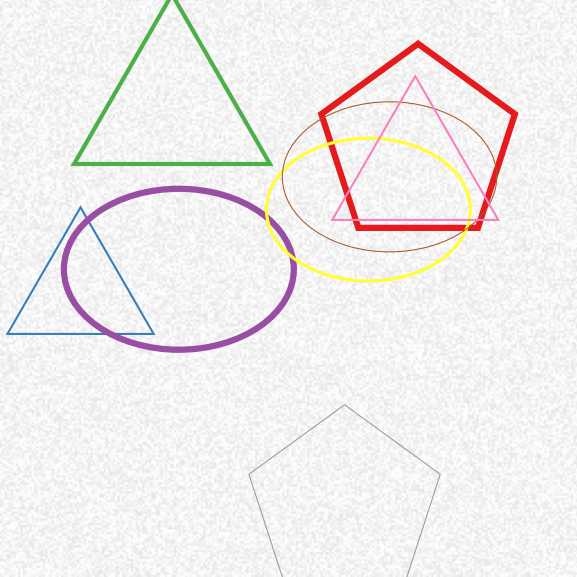[{"shape": "pentagon", "thickness": 3, "radius": 0.88, "center": [0.724, 0.747]}, {"shape": "triangle", "thickness": 1, "radius": 0.73, "center": [0.139, 0.494]}, {"shape": "triangle", "thickness": 2, "radius": 0.98, "center": [0.298, 0.813]}, {"shape": "oval", "thickness": 3, "radius": 1.0, "center": [0.31, 0.533]}, {"shape": "oval", "thickness": 1.5, "radius": 0.88, "center": [0.638, 0.636]}, {"shape": "oval", "thickness": 0.5, "radius": 0.93, "center": [0.675, 0.693]}, {"shape": "triangle", "thickness": 1, "radius": 0.83, "center": [0.719, 0.701]}, {"shape": "pentagon", "thickness": 0.5, "radius": 0.87, "center": [0.597, 0.124]}]